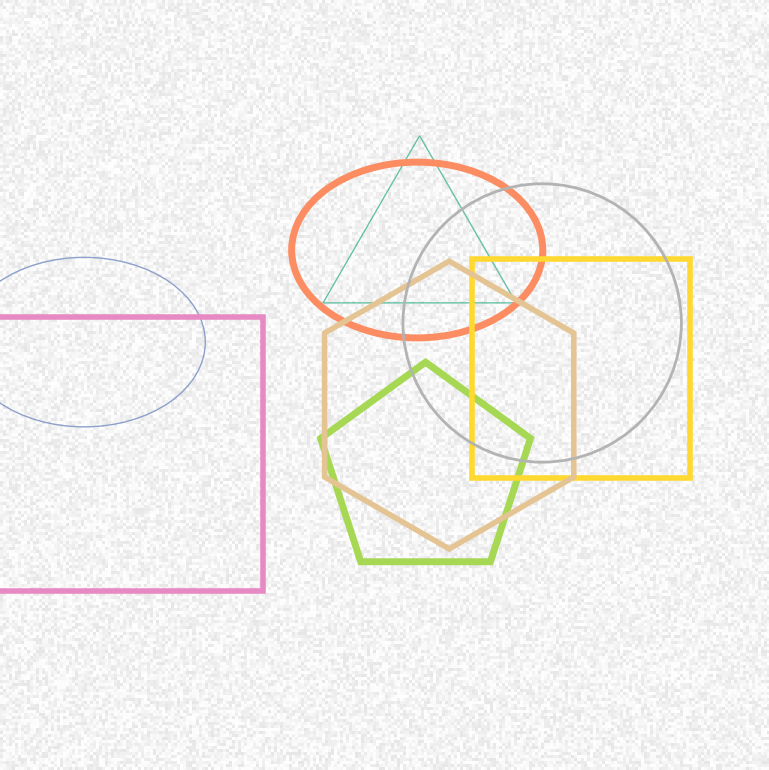[{"shape": "triangle", "thickness": 0.5, "radius": 0.72, "center": [0.545, 0.679]}, {"shape": "oval", "thickness": 2.5, "radius": 0.82, "center": [0.542, 0.675]}, {"shape": "oval", "thickness": 0.5, "radius": 0.79, "center": [0.109, 0.556]}, {"shape": "square", "thickness": 2, "radius": 0.89, "center": [0.164, 0.411]}, {"shape": "pentagon", "thickness": 2.5, "radius": 0.72, "center": [0.553, 0.386]}, {"shape": "square", "thickness": 2, "radius": 0.71, "center": [0.755, 0.521]}, {"shape": "hexagon", "thickness": 2, "radius": 0.93, "center": [0.583, 0.474]}, {"shape": "circle", "thickness": 1, "radius": 0.9, "center": [0.704, 0.581]}]